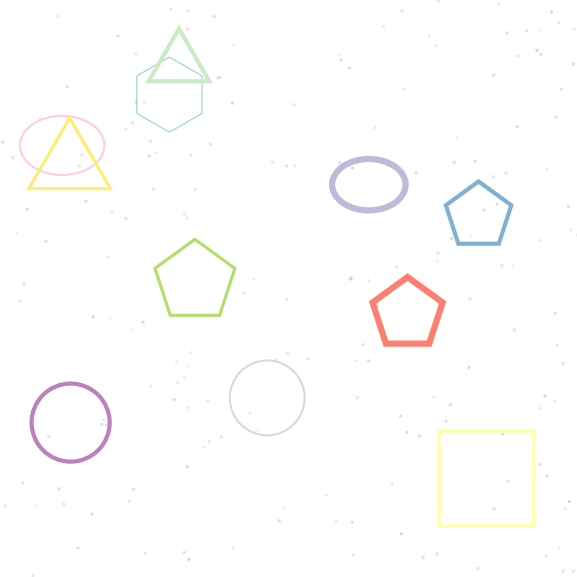[{"shape": "hexagon", "thickness": 0.5, "radius": 0.33, "center": [0.293, 0.835]}, {"shape": "square", "thickness": 2, "radius": 0.41, "center": [0.843, 0.17]}, {"shape": "oval", "thickness": 3, "radius": 0.32, "center": [0.639, 0.679]}, {"shape": "pentagon", "thickness": 3, "radius": 0.32, "center": [0.706, 0.456]}, {"shape": "pentagon", "thickness": 2, "radius": 0.3, "center": [0.829, 0.625]}, {"shape": "pentagon", "thickness": 1.5, "radius": 0.36, "center": [0.338, 0.512]}, {"shape": "oval", "thickness": 1, "radius": 0.37, "center": [0.108, 0.747]}, {"shape": "circle", "thickness": 1, "radius": 0.32, "center": [0.463, 0.31]}, {"shape": "circle", "thickness": 2, "radius": 0.34, "center": [0.122, 0.267]}, {"shape": "triangle", "thickness": 2, "radius": 0.3, "center": [0.31, 0.889]}, {"shape": "triangle", "thickness": 1.5, "radius": 0.41, "center": [0.121, 0.713]}]